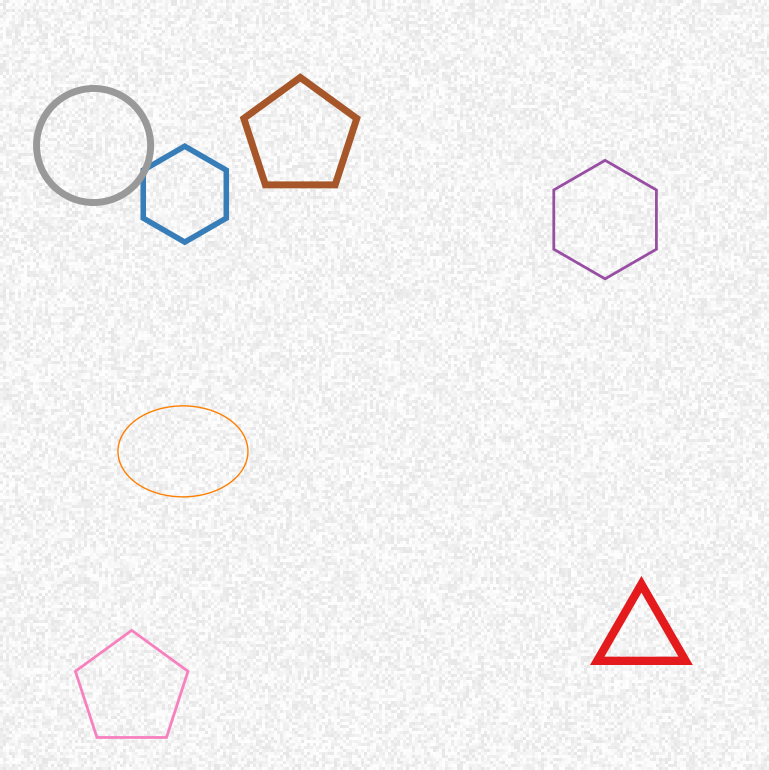[{"shape": "triangle", "thickness": 3, "radius": 0.33, "center": [0.833, 0.175]}, {"shape": "hexagon", "thickness": 2, "radius": 0.31, "center": [0.24, 0.748]}, {"shape": "hexagon", "thickness": 1, "radius": 0.38, "center": [0.786, 0.715]}, {"shape": "oval", "thickness": 0.5, "radius": 0.42, "center": [0.238, 0.414]}, {"shape": "pentagon", "thickness": 2.5, "radius": 0.39, "center": [0.39, 0.822]}, {"shape": "pentagon", "thickness": 1, "radius": 0.38, "center": [0.171, 0.104]}, {"shape": "circle", "thickness": 2.5, "radius": 0.37, "center": [0.122, 0.811]}]